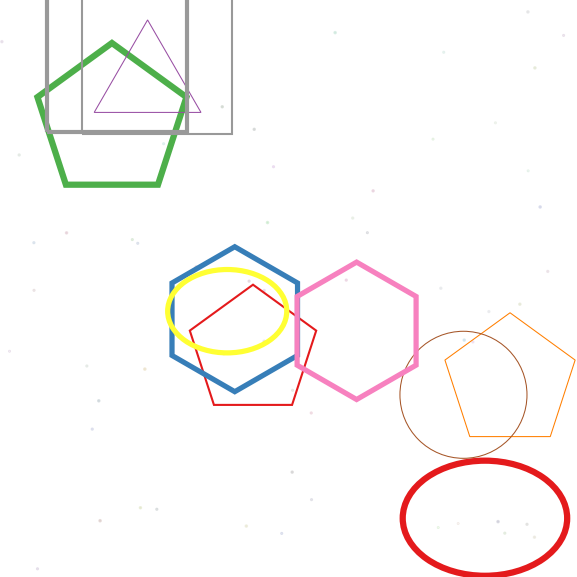[{"shape": "oval", "thickness": 3, "radius": 0.71, "center": [0.84, 0.102]}, {"shape": "pentagon", "thickness": 1, "radius": 0.58, "center": [0.438, 0.391]}, {"shape": "hexagon", "thickness": 2.5, "radius": 0.63, "center": [0.407, 0.446]}, {"shape": "pentagon", "thickness": 3, "radius": 0.68, "center": [0.194, 0.789]}, {"shape": "triangle", "thickness": 0.5, "radius": 0.53, "center": [0.256, 0.858]}, {"shape": "pentagon", "thickness": 0.5, "radius": 0.59, "center": [0.883, 0.339]}, {"shape": "oval", "thickness": 2.5, "radius": 0.52, "center": [0.393, 0.46]}, {"shape": "circle", "thickness": 0.5, "radius": 0.55, "center": [0.803, 0.316]}, {"shape": "hexagon", "thickness": 2.5, "radius": 0.59, "center": [0.617, 0.426]}, {"shape": "square", "thickness": 2, "radius": 0.6, "center": [0.202, 0.891]}, {"shape": "square", "thickness": 1, "radius": 0.65, "center": [0.272, 0.897]}]